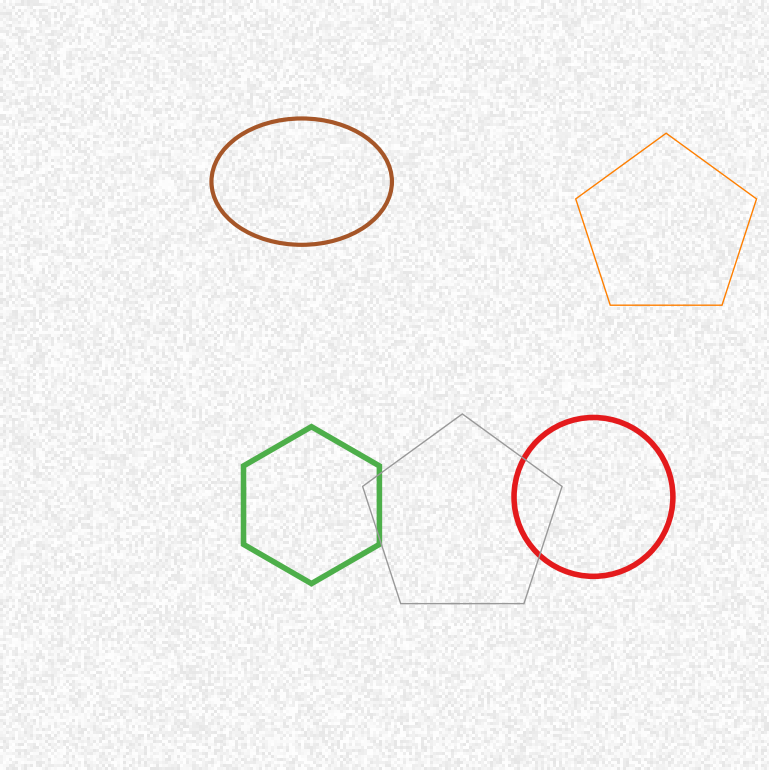[{"shape": "circle", "thickness": 2, "radius": 0.52, "center": [0.771, 0.355]}, {"shape": "hexagon", "thickness": 2, "radius": 0.51, "center": [0.404, 0.344]}, {"shape": "pentagon", "thickness": 0.5, "radius": 0.62, "center": [0.865, 0.704]}, {"shape": "oval", "thickness": 1.5, "radius": 0.59, "center": [0.392, 0.764]}, {"shape": "pentagon", "thickness": 0.5, "radius": 0.68, "center": [0.6, 0.326]}]